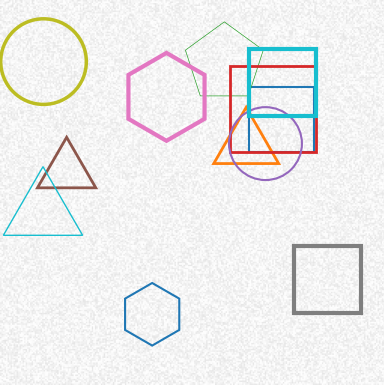[{"shape": "square", "thickness": 1.5, "radius": 0.42, "center": [0.732, 0.689]}, {"shape": "hexagon", "thickness": 1.5, "radius": 0.41, "center": [0.395, 0.184]}, {"shape": "triangle", "thickness": 2, "radius": 0.49, "center": [0.64, 0.624]}, {"shape": "pentagon", "thickness": 0.5, "radius": 0.53, "center": [0.583, 0.837]}, {"shape": "square", "thickness": 2, "radius": 0.56, "center": [0.709, 0.718]}, {"shape": "circle", "thickness": 1.5, "radius": 0.47, "center": [0.69, 0.627]}, {"shape": "triangle", "thickness": 2, "radius": 0.44, "center": [0.173, 0.556]}, {"shape": "hexagon", "thickness": 3, "radius": 0.57, "center": [0.432, 0.748]}, {"shape": "square", "thickness": 3, "radius": 0.44, "center": [0.852, 0.274]}, {"shape": "circle", "thickness": 2.5, "radius": 0.56, "center": [0.113, 0.84]}, {"shape": "triangle", "thickness": 1, "radius": 0.59, "center": [0.112, 0.448]}, {"shape": "square", "thickness": 3, "radius": 0.44, "center": [0.734, 0.785]}]